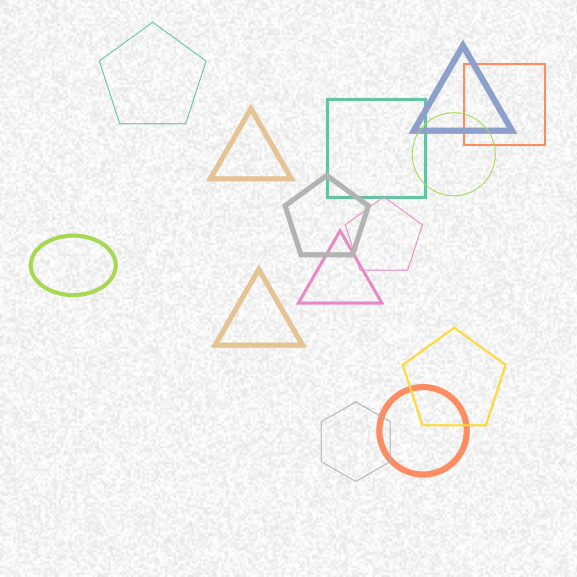[{"shape": "pentagon", "thickness": 0.5, "radius": 0.49, "center": [0.264, 0.863]}, {"shape": "square", "thickness": 1.5, "radius": 0.43, "center": [0.651, 0.743]}, {"shape": "square", "thickness": 1, "radius": 0.35, "center": [0.873, 0.818]}, {"shape": "circle", "thickness": 3, "radius": 0.38, "center": [0.733, 0.253]}, {"shape": "triangle", "thickness": 3, "radius": 0.49, "center": [0.802, 0.822]}, {"shape": "pentagon", "thickness": 0.5, "radius": 0.35, "center": [0.665, 0.588]}, {"shape": "triangle", "thickness": 1.5, "radius": 0.42, "center": [0.589, 0.516]}, {"shape": "circle", "thickness": 0.5, "radius": 0.36, "center": [0.786, 0.732]}, {"shape": "oval", "thickness": 2, "radius": 0.37, "center": [0.127, 0.54]}, {"shape": "pentagon", "thickness": 1, "radius": 0.47, "center": [0.786, 0.338]}, {"shape": "triangle", "thickness": 2.5, "radius": 0.44, "center": [0.448, 0.445]}, {"shape": "triangle", "thickness": 2.5, "radius": 0.41, "center": [0.434, 0.73]}, {"shape": "hexagon", "thickness": 0.5, "radius": 0.34, "center": [0.616, 0.234]}, {"shape": "pentagon", "thickness": 2.5, "radius": 0.38, "center": [0.566, 0.619]}]